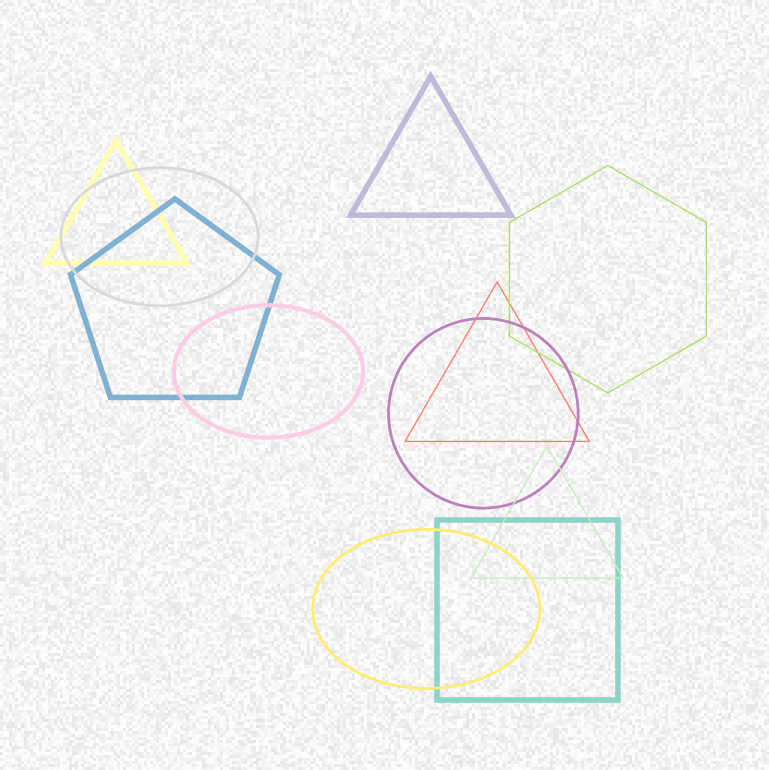[{"shape": "square", "thickness": 2, "radius": 0.59, "center": [0.685, 0.207]}, {"shape": "triangle", "thickness": 2, "radius": 0.53, "center": [0.151, 0.711]}, {"shape": "triangle", "thickness": 2, "radius": 0.6, "center": [0.559, 0.781]}, {"shape": "triangle", "thickness": 0.5, "radius": 0.69, "center": [0.646, 0.496]}, {"shape": "pentagon", "thickness": 2, "radius": 0.71, "center": [0.227, 0.599]}, {"shape": "hexagon", "thickness": 0.5, "radius": 0.74, "center": [0.789, 0.637]}, {"shape": "oval", "thickness": 1.5, "radius": 0.61, "center": [0.349, 0.518]}, {"shape": "oval", "thickness": 1, "radius": 0.64, "center": [0.207, 0.692]}, {"shape": "circle", "thickness": 1, "radius": 0.62, "center": [0.628, 0.463]}, {"shape": "triangle", "thickness": 0.5, "radius": 0.57, "center": [0.71, 0.306]}, {"shape": "oval", "thickness": 1, "radius": 0.74, "center": [0.554, 0.209]}]